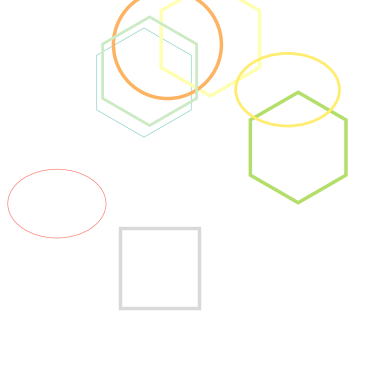[{"shape": "hexagon", "thickness": 0.5, "radius": 0.71, "center": [0.374, 0.786]}, {"shape": "hexagon", "thickness": 2.5, "radius": 0.74, "center": [0.546, 0.898]}, {"shape": "oval", "thickness": 0.5, "radius": 0.64, "center": [0.148, 0.471]}, {"shape": "circle", "thickness": 2.5, "radius": 0.7, "center": [0.435, 0.884]}, {"shape": "hexagon", "thickness": 2.5, "radius": 0.72, "center": [0.774, 0.617]}, {"shape": "square", "thickness": 2.5, "radius": 0.52, "center": [0.414, 0.304]}, {"shape": "hexagon", "thickness": 2, "radius": 0.7, "center": [0.389, 0.815]}, {"shape": "oval", "thickness": 2, "radius": 0.67, "center": [0.747, 0.767]}]